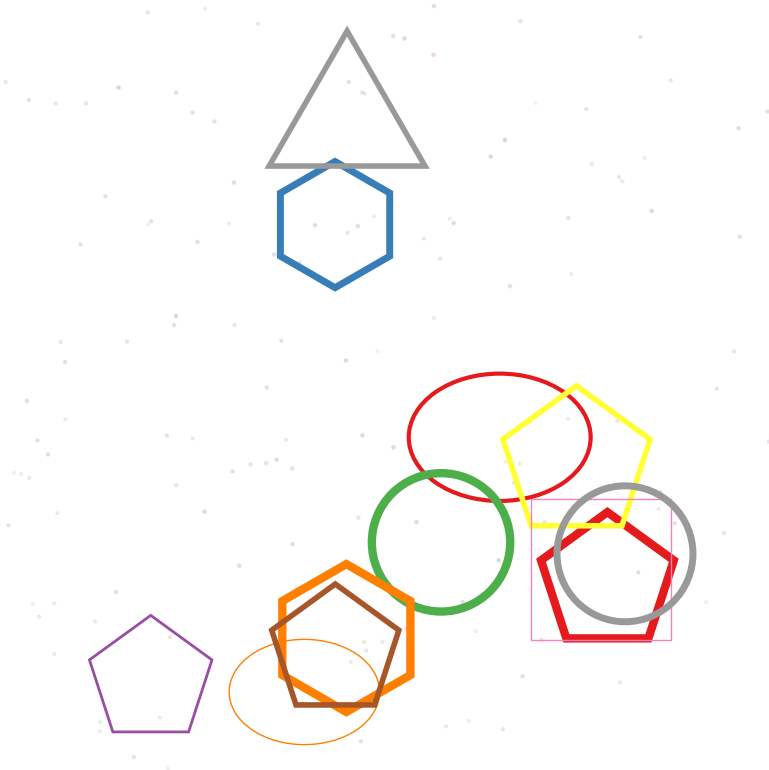[{"shape": "oval", "thickness": 1.5, "radius": 0.59, "center": [0.649, 0.432]}, {"shape": "pentagon", "thickness": 3, "radius": 0.45, "center": [0.789, 0.244]}, {"shape": "hexagon", "thickness": 2.5, "radius": 0.41, "center": [0.435, 0.708]}, {"shape": "circle", "thickness": 3, "radius": 0.45, "center": [0.573, 0.296]}, {"shape": "pentagon", "thickness": 1, "radius": 0.42, "center": [0.196, 0.117]}, {"shape": "oval", "thickness": 0.5, "radius": 0.49, "center": [0.395, 0.101]}, {"shape": "hexagon", "thickness": 3, "radius": 0.48, "center": [0.45, 0.171]}, {"shape": "pentagon", "thickness": 2, "radius": 0.5, "center": [0.749, 0.398]}, {"shape": "pentagon", "thickness": 2, "radius": 0.43, "center": [0.435, 0.155]}, {"shape": "square", "thickness": 0.5, "radius": 0.46, "center": [0.781, 0.26]}, {"shape": "circle", "thickness": 2.5, "radius": 0.44, "center": [0.812, 0.281]}, {"shape": "triangle", "thickness": 2, "radius": 0.58, "center": [0.451, 0.843]}]